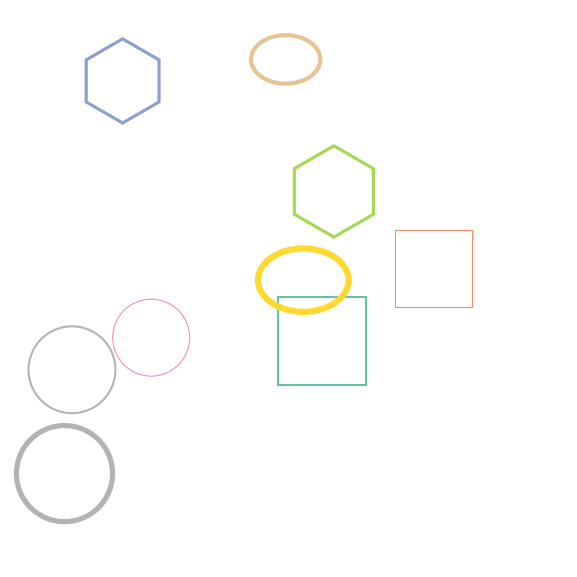[{"shape": "square", "thickness": 1, "radius": 0.38, "center": [0.557, 0.409]}, {"shape": "square", "thickness": 0.5, "radius": 0.33, "center": [0.751, 0.534]}, {"shape": "hexagon", "thickness": 1.5, "radius": 0.36, "center": [0.212, 0.859]}, {"shape": "circle", "thickness": 0.5, "radius": 0.33, "center": [0.262, 0.414]}, {"shape": "hexagon", "thickness": 1.5, "radius": 0.4, "center": [0.578, 0.668]}, {"shape": "oval", "thickness": 3, "radius": 0.39, "center": [0.525, 0.514]}, {"shape": "oval", "thickness": 2, "radius": 0.3, "center": [0.495, 0.896]}, {"shape": "circle", "thickness": 1, "radius": 0.38, "center": [0.125, 0.359]}, {"shape": "circle", "thickness": 2.5, "radius": 0.42, "center": [0.112, 0.179]}]